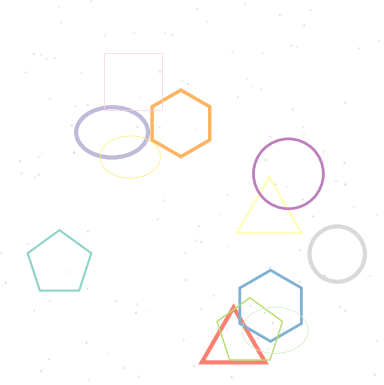[{"shape": "pentagon", "thickness": 1.5, "radius": 0.43, "center": [0.155, 0.315]}, {"shape": "triangle", "thickness": 1.5, "radius": 0.49, "center": [0.699, 0.443]}, {"shape": "oval", "thickness": 3, "radius": 0.47, "center": [0.291, 0.656]}, {"shape": "triangle", "thickness": 3, "radius": 0.48, "center": [0.607, 0.106]}, {"shape": "hexagon", "thickness": 2, "radius": 0.46, "center": [0.703, 0.206]}, {"shape": "hexagon", "thickness": 2.5, "radius": 0.43, "center": [0.47, 0.68]}, {"shape": "pentagon", "thickness": 1, "radius": 0.45, "center": [0.649, 0.137]}, {"shape": "square", "thickness": 0.5, "radius": 0.38, "center": [0.345, 0.788]}, {"shape": "circle", "thickness": 3, "radius": 0.36, "center": [0.876, 0.34]}, {"shape": "circle", "thickness": 2, "radius": 0.45, "center": [0.749, 0.549]}, {"shape": "oval", "thickness": 0.5, "radius": 0.43, "center": [0.714, 0.142]}, {"shape": "oval", "thickness": 0.5, "radius": 0.39, "center": [0.338, 0.592]}]